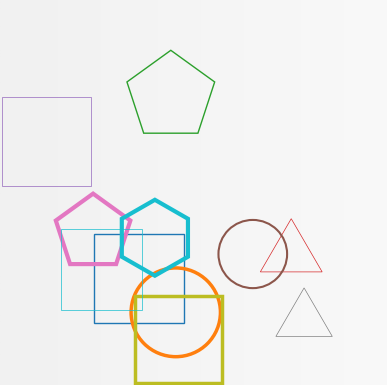[{"shape": "square", "thickness": 1, "radius": 0.58, "center": [0.358, 0.277]}, {"shape": "circle", "thickness": 2.5, "radius": 0.58, "center": [0.454, 0.189]}, {"shape": "pentagon", "thickness": 1, "radius": 0.6, "center": [0.441, 0.75]}, {"shape": "triangle", "thickness": 0.5, "radius": 0.46, "center": [0.752, 0.34]}, {"shape": "square", "thickness": 0.5, "radius": 0.58, "center": [0.121, 0.633]}, {"shape": "circle", "thickness": 1.5, "radius": 0.44, "center": [0.652, 0.34]}, {"shape": "pentagon", "thickness": 3, "radius": 0.51, "center": [0.24, 0.396]}, {"shape": "triangle", "thickness": 0.5, "radius": 0.42, "center": [0.785, 0.168]}, {"shape": "square", "thickness": 2.5, "radius": 0.56, "center": [0.46, 0.118]}, {"shape": "hexagon", "thickness": 3, "radius": 0.49, "center": [0.4, 0.382]}, {"shape": "square", "thickness": 0.5, "radius": 0.52, "center": [0.262, 0.299]}]